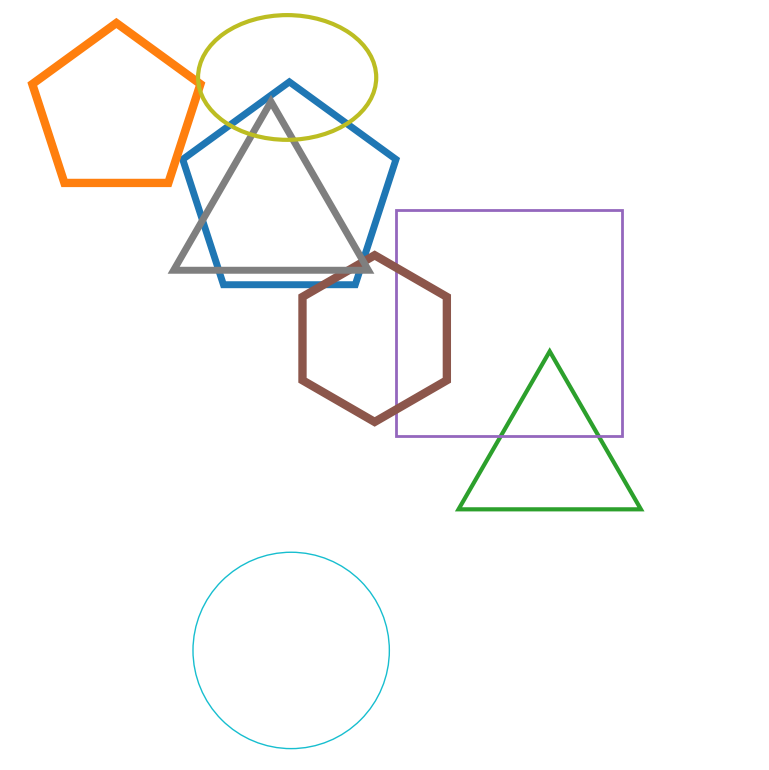[{"shape": "pentagon", "thickness": 2.5, "radius": 0.73, "center": [0.376, 0.748]}, {"shape": "pentagon", "thickness": 3, "radius": 0.57, "center": [0.151, 0.855]}, {"shape": "triangle", "thickness": 1.5, "radius": 0.68, "center": [0.714, 0.407]}, {"shape": "square", "thickness": 1, "radius": 0.73, "center": [0.661, 0.581]}, {"shape": "hexagon", "thickness": 3, "radius": 0.54, "center": [0.487, 0.56]}, {"shape": "triangle", "thickness": 2.5, "radius": 0.73, "center": [0.352, 0.722]}, {"shape": "oval", "thickness": 1.5, "radius": 0.58, "center": [0.373, 0.899]}, {"shape": "circle", "thickness": 0.5, "radius": 0.64, "center": [0.378, 0.155]}]